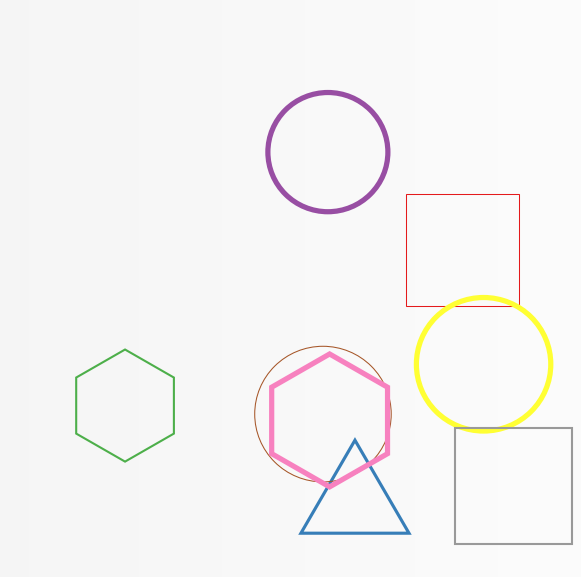[{"shape": "square", "thickness": 0.5, "radius": 0.49, "center": [0.795, 0.566]}, {"shape": "triangle", "thickness": 1.5, "radius": 0.54, "center": [0.611, 0.13]}, {"shape": "hexagon", "thickness": 1, "radius": 0.49, "center": [0.215, 0.297]}, {"shape": "circle", "thickness": 2.5, "radius": 0.52, "center": [0.564, 0.736]}, {"shape": "circle", "thickness": 2.5, "radius": 0.58, "center": [0.832, 0.368]}, {"shape": "circle", "thickness": 0.5, "radius": 0.59, "center": [0.556, 0.282]}, {"shape": "hexagon", "thickness": 2.5, "radius": 0.58, "center": [0.567, 0.271]}, {"shape": "square", "thickness": 1, "radius": 0.5, "center": [0.884, 0.157]}]